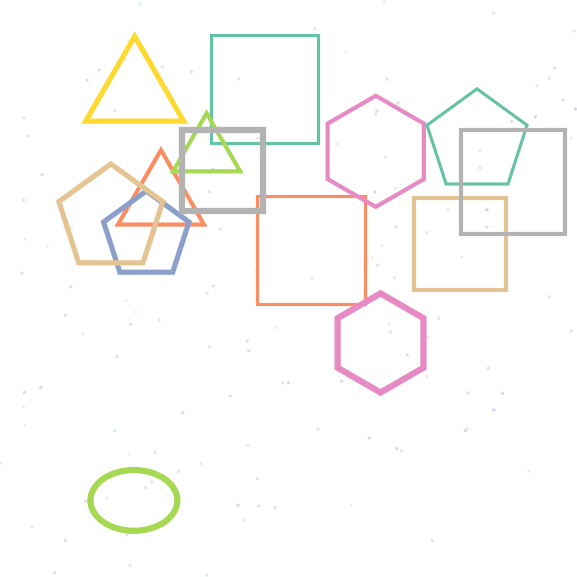[{"shape": "pentagon", "thickness": 1.5, "radius": 0.46, "center": [0.826, 0.754]}, {"shape": "square", "thickness": 1.5, "radius": 0.47, "center": [0.458, 0.845]}, {"shape": "triangle", "thickness": 2, "radius": 0.43, "center": [0.279, 0.653]}, {"shape": "square", "thickness": 1.5, "radius": 0.47, "center": [0.538, 0.566]}, {"shape": "pentagon", "thickness": 2.5, "radius": 0.39, "center": [0.253, 0.591]}, {"shape": "hexagon", "thickness": 2, "radius": 0.48, "center": [0.651, 0.737]}, {"shape": "hexagon", "thickness": 3, "radius": 0.43, "center": [0.659, 0.405]}, {"shape": "oval", "thickness": 3, "radius": 0.38, "center": [0.232, 0.133]}, {"shape": "triangle", "thickness": 2, "radius": 0.34, "center": [0.358, 0.736]}, {"shape": "triangle", "thickness": 2.5, "radius": 0.49, "center": [0.233, 0.838]}, {"shape": "pentagon", "thickness": 2.5, "radius": 0.47, "center": [0.192, 0.621]}, {"shape": "square", "thickness": 2, "radius": 0.4, "center": [0.796, 0.577]}, {"shape": "square", "thickness": 3, "radius": 0.35, "center": [0.386, 0.704]}, {"shape": "square", "thickness": 2, "radius": 0.45, "center": [0.888, 0.684]}]